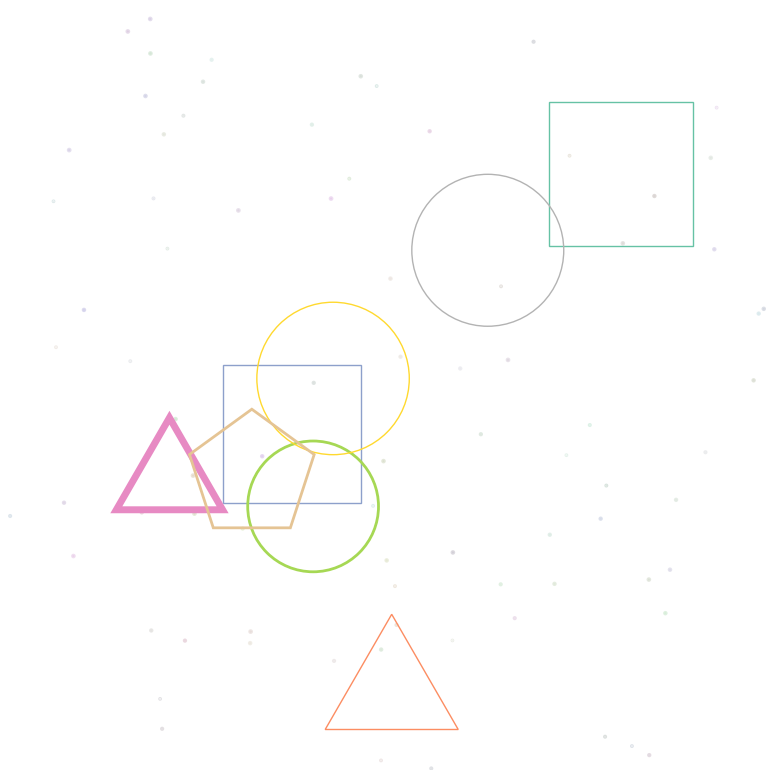[{"shape": "square", "thickness": 0.5, "radius": 0.47, "center": [0.807, 0.774]}, {"shape": "triangle", "thickness": 0.5, "radius": 0.5, "center": [0.509, 0.102]}, {"shape": "square", "thickness": 0.5, "radius": 0.45, "center": [0.379, 0.436]}, {"shape": "triangle", "thickness": 2.5, "radius": 0.4, "center": [0.22, 0.378]}, {"shape": "circle", "thickness": 1, "radius": 0.42, "center": [0.407, 0.342]}, {"shape": "circle", "thickness": 0.5, "radius": 0.49, "center": [0.433, 0.508]}, {"shape": "pentagon", "thickness": 1, "radius": 0.43, "center": [0.327, 0.383]}, {"shape": "circle", "thickness": 0.5, "radius": 0.49, "center": [0.633, 0.675]}]